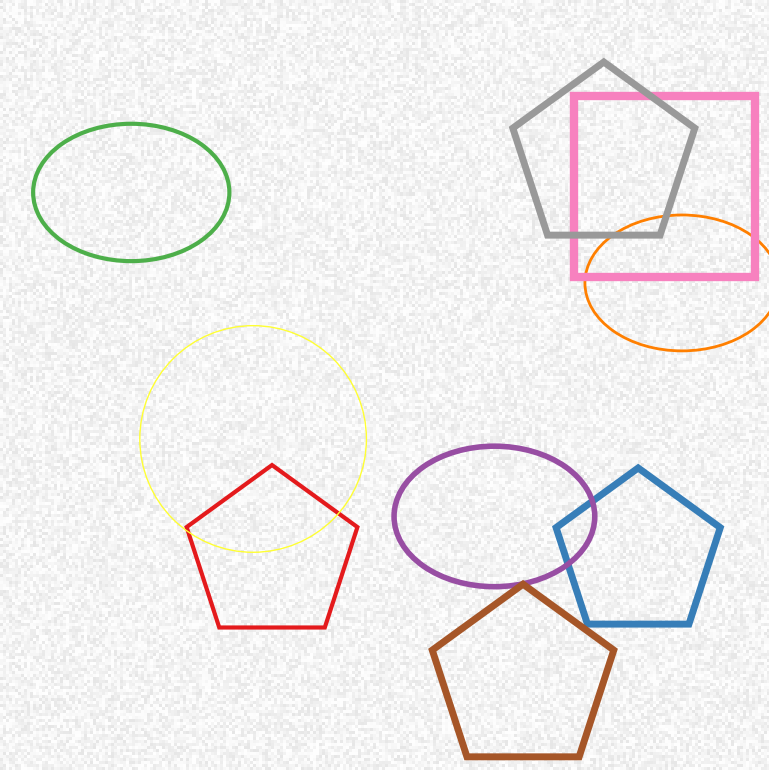[{"shape": "pentagon", "thickness": 1.5, "radius": 0.58, "center": [0.353, 0.279]}, {"shape": "pentagon", "thickness": 2.5, "radius": 0.56, "center": [0.829, 0.28]}, {"shape": "oval", "thickness": 1.5, "radius": 0.64, "center": [0.17, 0.75]}, {"shape": "oval", "thickness": 2, "radius": 0.65, "center": [0.642, 0.329]}, {"shape": "oval", "thickness": 1, "radius": 0.63, "center": [0.886, 0.633]}, {"shape": "circle", "thickness": 0.5, "radius": 0.74, "center": [0.329, 0.43]}, {"shape": "pentagon", "thickness": 2.5, "radius": 0.62, "center": [0.679, 0.117]}, {"shape": "square", "thickness": 3, "radius": 0.59, "center": [0.863, 0.758]}, {"shape": "pentagon", "thickness": 2.5, "radius": 0.62, "center": [0.784, 0.795]}]